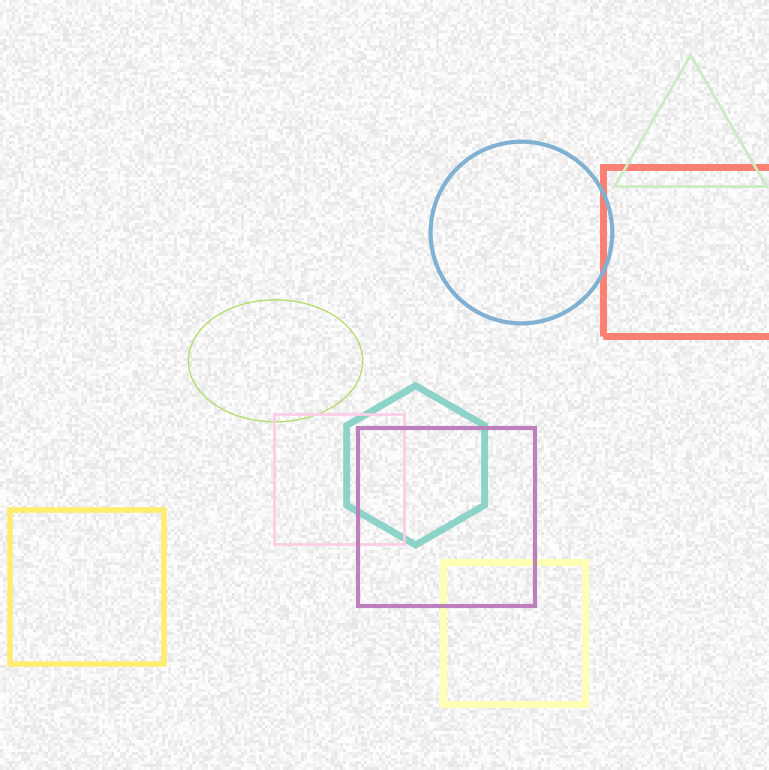[{"shape": "hexagon", "thickness": 2.5, "radius": 0.52, "center": [0.54, 0.396]}, {"shape": "square", "thickness": 2.5, "radius": 0.46, "center": [0.667, 0.178]}, {"shape": "square", "thickness": 2.5, "radius": 0.55, "center": [0.893, 0.673]}, {"shape": "circle", "thickness": 1.5, "radius": 0.59, "center": [0.677, 0.698]}, {"shape": "oval", "thickness": 0.5, "radius": 0.57, "center": [0.358, 0.531]}, {"shape": "square", "thickness": 1, "radius": 0.42, "center": [0.44, 0.378]}, {"shape": "square", "thickness": 1.5, "radius": 0.58, "center": [0.58, 0.329]}, {"shape": "triangle", "thickness": 1, "radius": 0.57, "center": [0.897, 0.815]}, {"shape": "square", "thickness": 2, "radius": 0.5, "center": [0.113, 0.238]}]